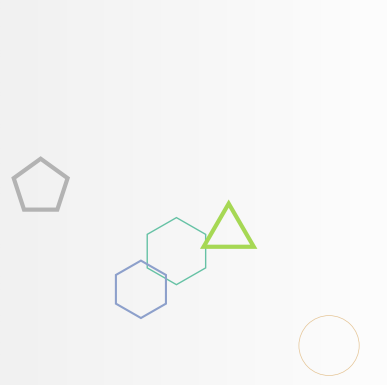[{"shape": "hexagon", "thickness": 1, "radius": 0.44, "center": [0.455, 0.348]}, {"shape": "hexagon", "thickness": 1.5, "radius": 0.37, "center": [0.364, 0.249]}, {"shape": "triangle", "thickness": 3, "radius": 0.37, "center": [0.59, 0.396]}, {"shape": "circle", "thickness": 0.5, "radius": 0.39, "center": [0.849, 0.102]}, {"shape": "pentagon", "thickness": 3, "radius": 0.37, "center": [0.105, 0.515]}]